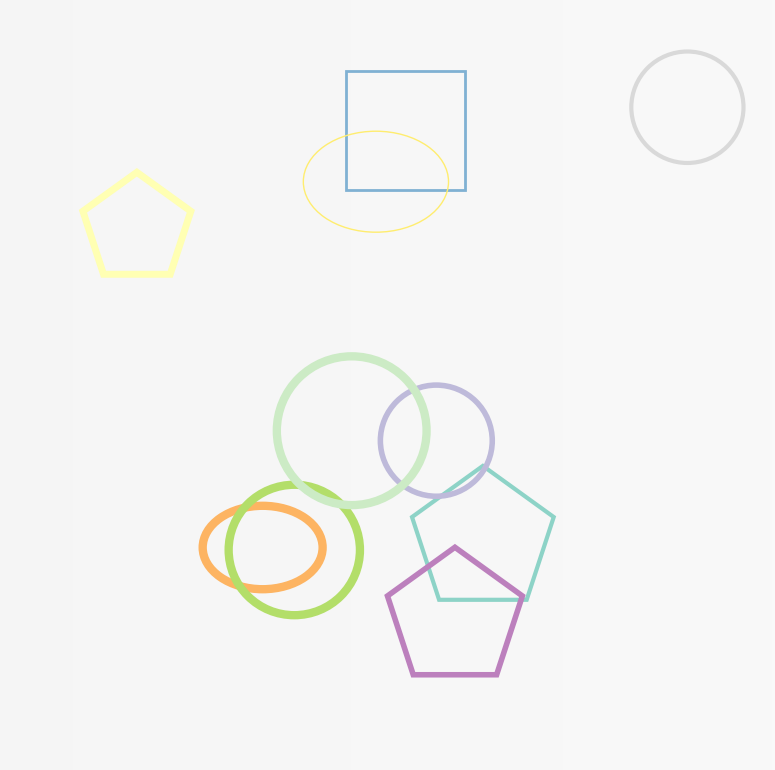[{"shape": "pentagon", "thickness": 1.5, "radius": 0.48, "center": [0.623, 0.299]}, {"shape": "pentagon", "thickness": 2.5, "radius": 0.37, "center": [0.177, 0.703]}, {"shape": "circle", "thickness": 2, "radius": 0.36, "center": [0.563, 0.428]}, {"shape": "square", "thickness": 1, "radius": 0.39, "center": [0.523, 0.831]}, {"shape": "oval", "thickness": 3, "radius": 0.39, "center": [0.339, 0.289]}, {"shape": "circle", "thickness": 3, "radius": 0.42, "center": [0.38, 0.286]}, {"shape": "circle", "thickness": 1.5, "radius": 0.36, "center": [0.887, 0.861]}, {"shape": "pentagon", "thickness": 2, "radius": 0.46, "center": [0.587, 0.198]}, {"shape": "circle", "thickness": 3, "radius": 0.48, "center": [0.454, 0.441]}, {"shape": "oval", "thickness": 0.5, "radius": 0.47, "center": [0.485, 0.764]}]